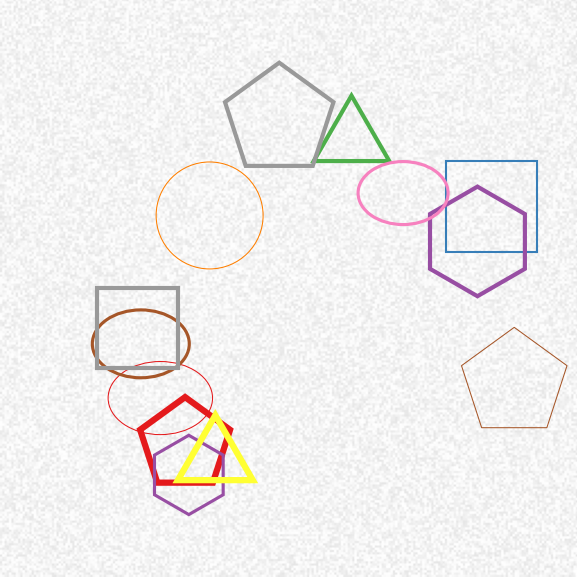[{"shape": "oval", "thickness": 0.5, "radius": 0.45, "center": [0.278, 0.31]}, {"shape": "pentagon", "thickness": 3, "radius": 0.41, "center": [0.321, 0.23]}, {"shape": "square", "thickness": 1, "radius": 0.39, "center": [0.851, 0.642]}, {"shape": "triangle", "thickness": 2, "radius": 0.38, "center": [0.609, 0.758]}, {"shape": "hexagon", "thickness": 1.5, "radius": 0.34, "center": [0.327, 0.177]}, {"shape": "hexagon", "thickness": 2, "radius": 0.47, "center": [0.827, 0.581]}, {"shape": "circle", "thickness": 0.5, "radius": 0.46, "center": [0.363, 0.626]}, {"shape": "triangle", "thickness": 3, "radius": 0.37, "center": [0.373, 0.205]}, {"shape": "oval", "thickness": 1.5, "radius": 0.42, "center": [0.244, 0.404]}, {"shape": "pentagon", "thickness": 0.5, "radius": 0.48, "center": [0.89, 0.336]}, {"shape": "oval", "thickness": 1.5, "radius": 0.39, "center": [0.698, 0.665]}, {"shape": "pentagon", "thickness": 2, "radius": 0.49, "center": [0.484, 0.792]}, {"shape": "square", "thickness": 2, "radius": 0.35, "center": [0.239, 0.431]}]